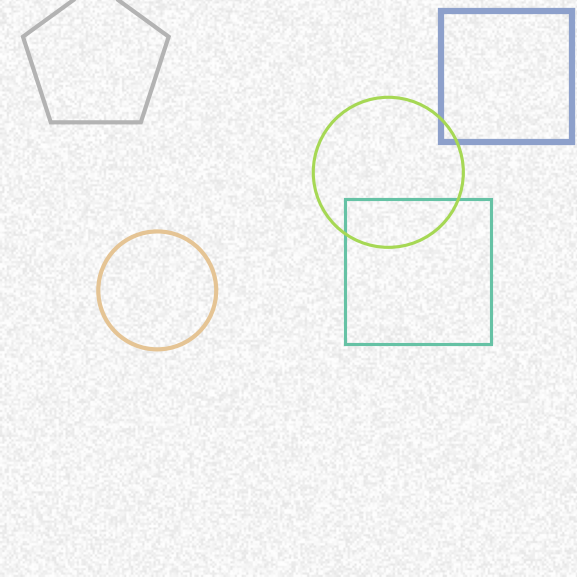[{"shape": "square", "thickness": 1.5, "radius": 0.63, "center": [0.724, 0.529]}, {"shape": "square", "thickness": 3, "radius": 0.57, "center": [0.876, 0.866]}, {"shape": "circle", "thickness": 1.5, "radius": 0.65, "center": [0.672, 0.701]}, {"shape": "circle", "thickness": 2, "radius": 0.51, "center": [0.272, 0.496]}, {"shape": "pentagon", "thickness": 2, "radius": 0.66, "center": [0.166, 0.895]}]